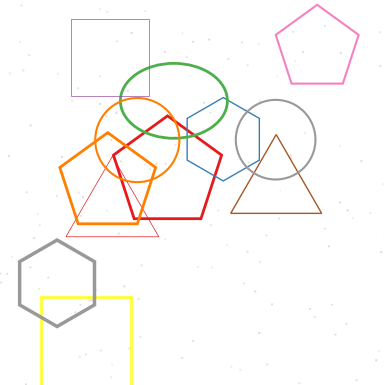[{"shape": "pentagon", "thickness": 2, "radius": 0.74, "center": [0.435, 0.551]}, {"shape": "triangle", "thickness": 0.5, "radius": 0.7, "center": [0.292, 0.455]}, {"shape": "hexagon", "thickness": 1, "radius": 0.54, "center": [0.58, 0.638]}, {"shape": "oval", "thickness": 2, "radius": 0.69, "center": [0.452, 0.738]}, {"shape": "square", "thickness": 0.5, "radius": 0.5, "center": [0.286, 0.852]}, {"shape": "circle", "thickness": 1.5, "radius": 0.55, "center": [0.357, 0.636]}, {"shape": "pentagon", "thickness": 2, "radius": 0.65, "center": [0.28, 0.525]}, {"shape": "square", "thickness": 2, "radius": 0.58, "center": [0.223, 0.112]}, {"shape": "triangle", "thickness": 1, "radius": 0.68, "center": [0.717, 0.514]}, {"shape": "pentagon", "thickness": 1.5, "radius": 0.57, "center": [0.824, 0.874]}, {"shape": "hexagon", "thickness": 2.5, "radius": 0.56, "center": [0.148, 0.264]}, {"shape": "circle", "thickness": 1.5, "radius": 0.52, "center": [0.716, 0.637]}]